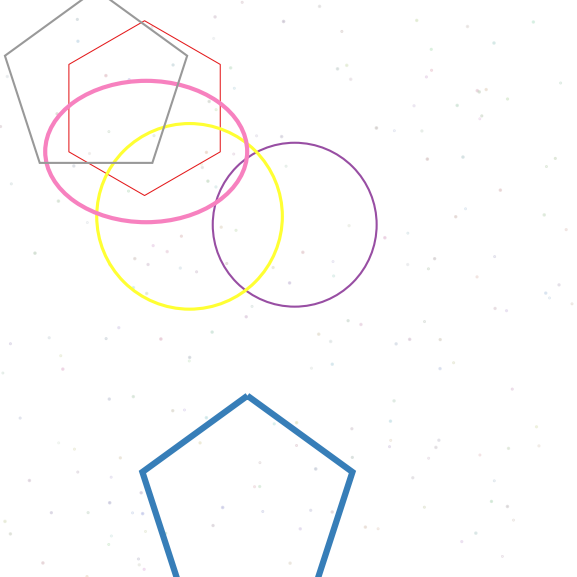[{"shape": "hexagon", "thickness": 0.5, "radius": 0.76, "center": [0.25, 0.812]}, {"shape": "pentagon", "thickness": 3, "radius": 0.96, "center": [0.428, 0.123]}, {"shape": "circle", "thickness": 1, "radius": 0.71, "center": [0.51, 0.61]}, {"shape": "circle", "thickness": 1.5, "radius": 0.8, "center": [0.328, 0.624]}, {"shape": "oval", "thickness": 2, "radius": 0.87, "center": [0.253, 0.737]}, {"shape": "pentagon", "thickness": 1, "radius": 0.83, "center": [0.166, 0.851]}]